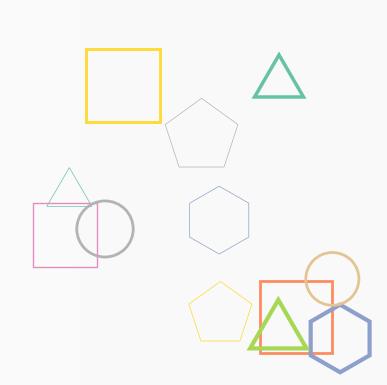[{"shape": "triangle", "thickness": 2.5, "radius": 0.36, "center": [0.72, 0.785]}, {"shape": "triangle", "thickness": 0.5, "radius": 0.34, "center": [0.179, 0.498]}, {"shape": "square", "thickness": 2, "radius": 0.46, "center": [0.764, 0.177]}, {"shape": "hexagon", "thickness": 0.5, "radius": 0.44, "center": [0.566, 0.428]}, {"shape": "hexagon", "thickness": 3, "radius": 0.44, "center": [0.878, 0.121]}, {"shape": "square", "thickness": 1, "radius": 0.41, "center": [0.167, 0.389]}, {"shape": "triangle", "thickness": 3, "radius": 0.42, "center": [0.718, 0.137]}, {"shape": "pentagon", "thickness": 0.5, "radius": 0.43, "center": [0.569, 0.183]}, {"shape": "square", "thickness": 2, "radius": 0.48, "center": [0.318, 0.778]}, {"shape": "circle", "thickness": 2, "radius": 0.34, "center": [0.858, 0.276]}, {"shape": "pentagon", "thickness": 0.5, "radius": 0.49, "center": [0.52, 0.646]}, {"shape": "circle", "thickness": 2, "radius": 0.36, "center": [0.271, 0.405]}]